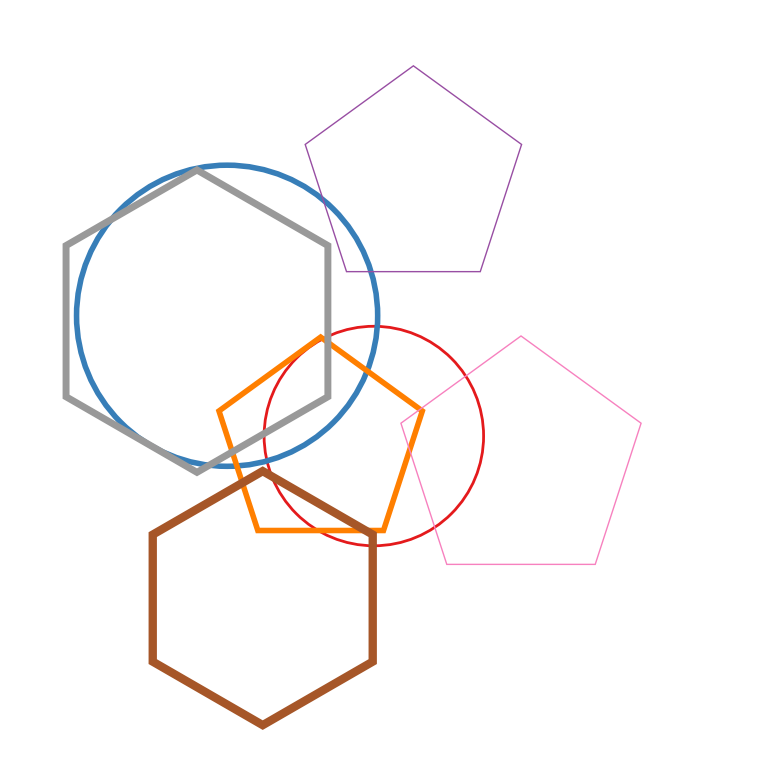[{"shape": "circle", "thickness": 1, "radius": 0.71, "center": [0.486, 0.434]}, {"shape": "circle", "thickness": 2, "radius": 0.98, "center": [0.295, 0.59]}, {"shape": "pentagon", "thickness": 0.5, "radius": 0.74, "center": [0.537, 0.767]}, {"shape": "pentagon", "thickness": 2, "radius": 0.69, "center": [0.416, 0.423]}, {"shape": "hexagon", "thickness": 3, "radius": 0.82, "center": [0.341, 0.223]}, {"shape": "pentagon", "thickness": 0.5, "radius": 0.82, "center": [0.677, 0.4]}, {"shape": "hexagon", "thickness": 2.5, "radius": 0.98, "center": [0.256, 0.583]}]